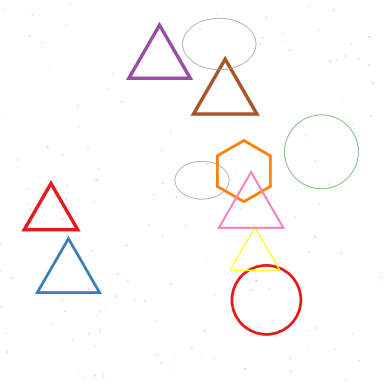[{"shape": "circle", "thickness": 2, "radius": 0.45, "center": [0.692, 0.221]}, {"shape": "triangle", "thickness": 2.5, "radius": 0.4, "center": [0.132, 0.443]}, {"shape": "triangle", "thickness": 2, "radius": 0.47, "center": [0.178, 0.287]}, {"shape": "circle", "thickness": 0.5, "radius": 0.48, "center": [0.835, 0.606]}, {"shape": "triangle", "thickness": 2.5, "radius": 0.46, "center": [0.414, 0.843]}, {"shape": "hexagon", "thickness": 2, "radius": 0.4, "center": [0.633, 0.556]}, {"shape": "triangle", "thickness": 1, "radius": 0.38, "center": [0.662, 0.335]}, {"shape": "triangle", "thickness": 2.5, "radius": 0.48, "center": [0.585, 0.751]}, {"shape": "triangle", "thickness": 1.5, "radius": 0.48, "center": [0.652, 0.457]}, {"shape": "oval", "thickness": 0.5, "radius": 0.35, "center": [0.525, 0.532]}, {"shape": "oval", "thickness": 0.5, "radius": 0.48, "center": [0.57, 0.886]}]